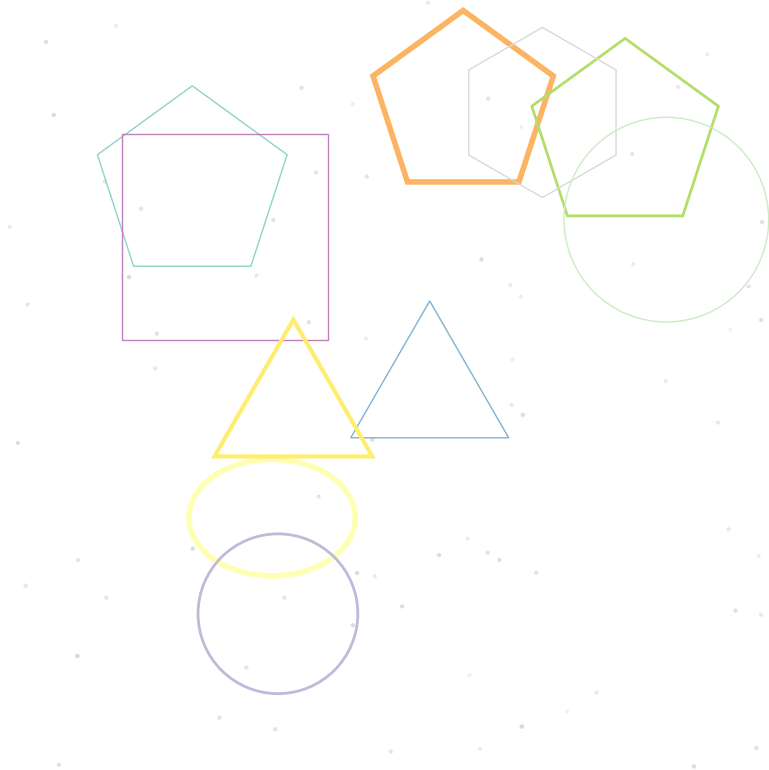[{"shape": "pentagon", "thickness": 0.5, "radius": 0.65, "center": [0.25, 0.759]}, {"shape": "oval", "thickness": 2, "radius": 0.54, "center": [0.353, 0.328]}, {"shape": "circle", "thickness": 1, "radius": 0.52, "center": [0.361, 0.203]}, {"shape": "triangle", "thickness": 0.5, "radius": 0.59, "center": [0.558, 0.491]}, {"shape": "pentagon", "thickness": 2, "radius": 0.62, "center": [0.602, 0.863]}, {"shape": "pentagon", "thickness": 1, "radius": 0.64, "center": [0.812, 0.823]}, {"shape": "hexagon", "thickness": 0.5, "radius": 0.55, "center": [0.704, 0.854]}, {"shape": "square", "thickness": 0.5, "radius": 0.67, "center": [0.293, 0.692]}, {"shape": "circle", "thickness": 0.5, "radius": 0.66, "center": [0.865, 0.715]}, {"shape": "triangle", "thickness": 1.5, "radius": 0.59, "center": [0.381, 0.466]}]